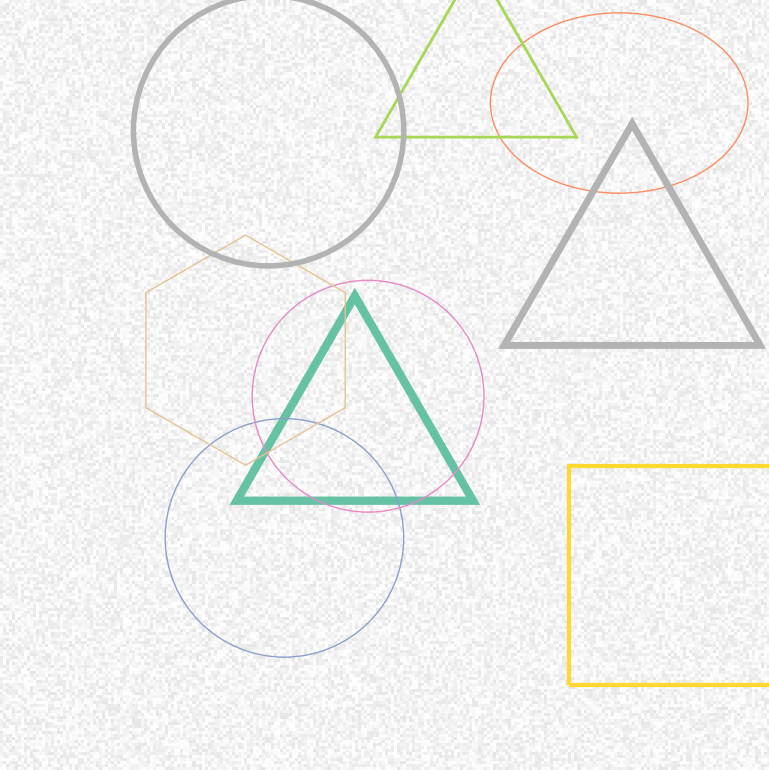[{"shape": "triangle", "thickness": 3, "radius": 0.89, "center": [0.461, 0.438]}, {"shape": "oval", "thickness": 0.5, "radius": 0.84, "center": [0.804, 0.866]}, {"shape": "circle", "thickness": 0.5, "radius": 0.77, "center": [0.369, 0.301]}, {"shape": "circle", "thickness": 0.5, "radius": 0.75, "center": [0.478, 0.485]}, {"shape": "triangle", "thickness": 1, "radius": 0.75, "center": [0.618, 0.897]}, {"shape": "square", "thickness": 1.5, "radius": 0.71, "center": [0.88, 0.253]}, {"shape": "hexagon", "thickness": 0.5, "radius": 0.75, "center": [0.319, 0.545]}, {"shape": "circle", "thickness": 2, "radius": 0.88, "center": [0.349, 0.83]}, {"shape": "triangle", "thickness": 2.5, "radius": 0.96, "center": [0.821, 0.647]}]